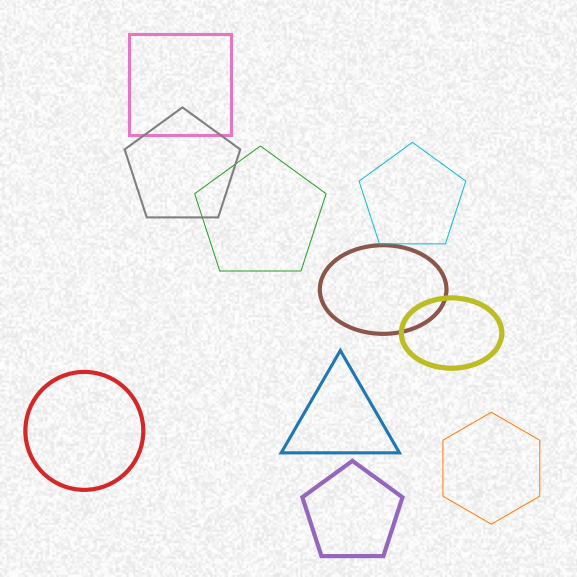[{"shape": "triangle", "thickness": 1.5, "radius": 0.59, "center": [0.589, 0.274]}, {"shape": "hexagon", "thickness": 0.5, "radius": 0.48, "center": [0.851, 0.188]}, {"shape": "pentagon", "thickness": 0.5, "radius": 0.6, "center": [0.451, 0.627]}, {"shape": "circle", "thickness": 2, "radius": 0.51, "center": [0.146, 0.253]}, {"shape": "pentagon", "thickness": 2, "radius": 0.46, "center": [0.61, 0.11]}, {"shape": "oval", "thickness": 2, "radius": 0.55, "center": [0.663, 0.498]}, {"shape": "square", "thickness": 1.5, "radius": 0.44, "center": [0.312, 0.853]}, {"shape": "pentagon", "thickness": 1, "radius": 0.53, "center": [0.316, 0.708]}, {"shape": "oval", "thickness": 2.5, "radius": 0.43, "center": [0.782, 0.422]}, {"shape": "pentagon", "thickness": 0.5, "radius": 0.49, "center": [0.714, 0.655]}]